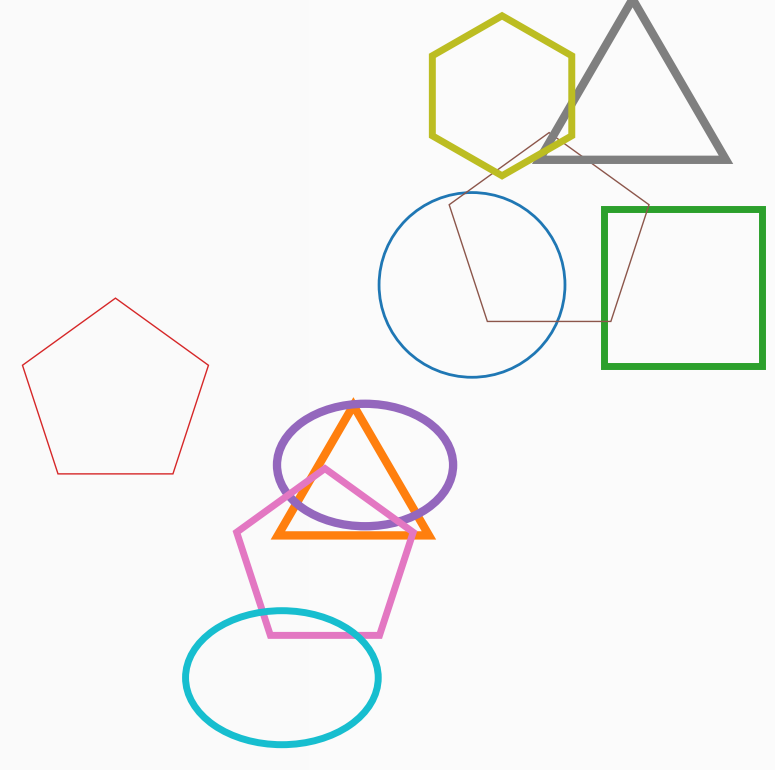[{"shape": "circle", "thickness": 1, "radius": 0.6, "center": [0.609, 0.63]}, {"shape": "triangle", "thickness": 3, "radius": 0.56, "center": [0.456, 0.361]}, {"shape": "square", "thickness": 2.5, "radius": 0.51, "center": [0.881, 0.626]}, {"shape": "pentagon", "thickness": 0.5, "radius": 0.63, "center": [0.149, 0.487]}, {"shape": "oval", "thickness": 3, "radius": 0.57, "center": [0.471, 0.396]}, {"shape": "pentagon", "thickness": 0.5, "radius": 0.68, "center": [0.709, 0.692]}, {"shape": "pentagon", "thickness": 2.5, "radius": 0.6, "center": [0.419, 0.272]}, {"shape": "triangle", "thickness": 3, "radius": 0.7, "center": [0.816, 0.862]}, {"shape": "hexagon", "thickness": 2.5, "radius": 0.52, "center": [0.648, 0.876]}, {"shape": "oval", "thickness": 2.5, "radius": 0.62, "center": [0.364, 0.12]}]